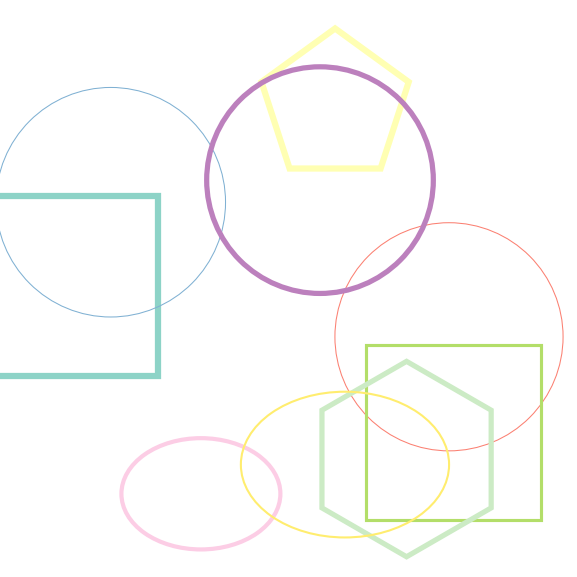[{"shape": "square", "thickness": 3, "radius": 0.78, "center": [0.119, 0.504]}, {"shape": "pentagon", "thickness": 3, "radius": 0.67, "center": [0.58, 0.816]}, {"shape": "circle", "thickness": 0.5, "radius": 0.99, "center": [0.777, 0.416]}, {"shape": "circle", "thickness": 0.5, "radius": 0.99, "center": [0.192, 0.649]}, {"shape": "square", "thickness": 1.5, "radius": 0.76, "center": [0.785, 0.25]}, {"shape": "oval", "thickness": 2, "radius": 0.69, "center": [0.348, 0.144]}, {"shape": "circle", "thickness": 2.5, "radius": 0.98, "center": [0.554, 0.687]}, {"shape": "hexagon", "thickness": 2.5, "radius": 0.85, "center": [0.704, 0.204]}, {"shape": "oval", "thickness": 1, "radius": 0.9, "center": [0.597, 0.195]}]